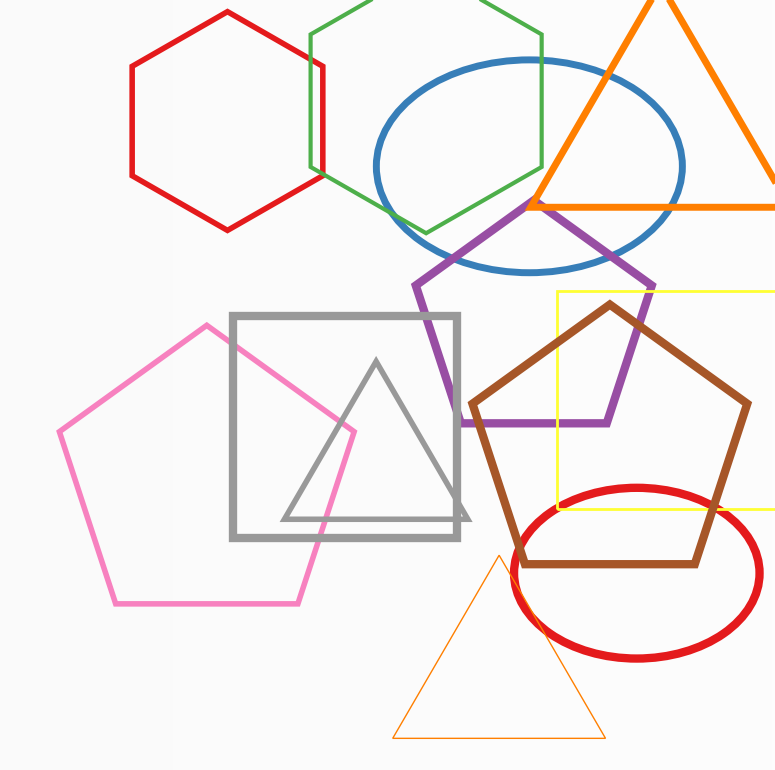[{"shape": "oval", "thickness": 3, "radius": 0.79, "center": [0.822, 0.256]}, {"shape": "hexagon", "thickness": 2, "radius": 0.71, "center": [0.294, 0.843]}, {"shape": "oval", "thickness": 2.5, "radius": 0.99, "center": [0.683, 0.784]}, {"shape": "hexagon", "thickness": 1.5, "radius": 0.86, "center": [0.55, 0.869]}, {"shape": "pentagon", "thickness": 3, "radius": 0.8, "center": [0.689, 0.58]}, {"shape": "triangle", "thickness": 2.5, "radius": 0.97, "center": [0.852, 0.827]}, {"shape": "triangle", "thickness": 0.5, "radius": 0.79, "center": [0.644, 0.12]}, {"shape": "square", "thickness": 1, "radius": 0.71, "center": [0.86, 0.48]}, {"shape": "pentagon", "thickness": 3, "radius": 0.93, "center": [0.787, 0.418]}, {"shape": "pentagon", "thickness": 2, "radius": 1.0, "center": [0.267, 0.378]}, {"shape": "square", "thickness": 3, "radius": 0.72, "center": [0.445, 0.446]}, {"shape": "triangle", "thickness": 2, "radius": 0.68, "center": [0.485, 0.394]}]